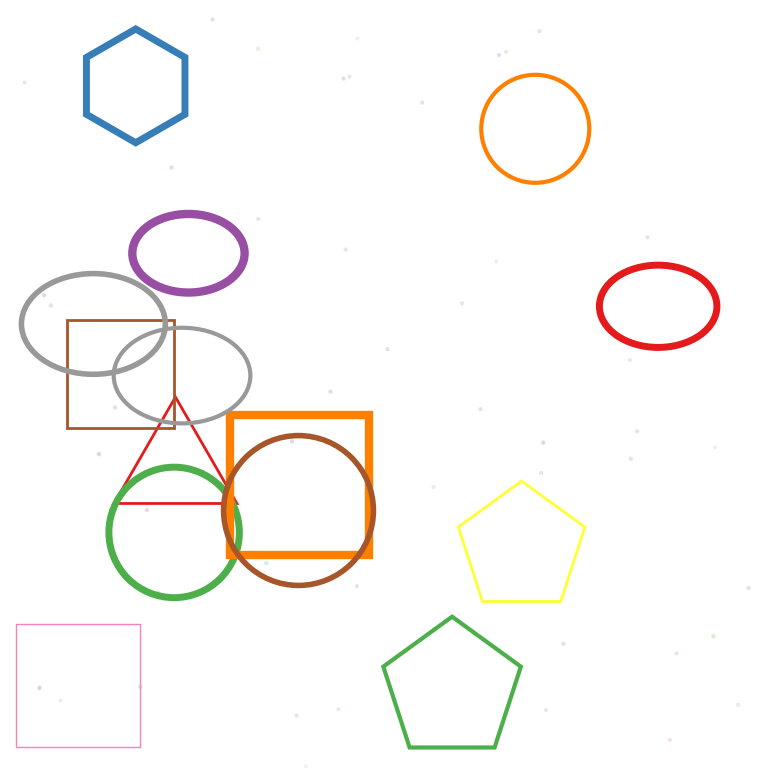[{"shape": "triangle", "thickness": 1, "radius": 0.46, "center": [0.228, 0.392]}, {"shape": "oval", "thickness": 2.5, "radius": 0.38, "center": [0.855, 0.602]}, {"shape": "hexagon", "thickness": 2.5, "radius": 0.37, "center": [0.176, 0.888]}, {"shape": "pentagon", "thickness": 1.5, "radius": 0.47, "center": [0.587, 0.105]}, {"shape": "circle", "thickness": 2.5, "radius": 0.42, "center": [0.226, 0.309]}, {"shape": "oval", "thickness": 3, "radius": 0.36, "center": [0.245, 0.671]}, {"shape": "square", "thickness": 3, "radius": 0.45, "center": [0.389, 0.37]}, {"shape": "circle", "thickness": 1.5, "radius": 0.35, "center": [0.695, 0.833]}, {"shape": "pentagon", "thickness": 1, "radius": 0.43, "center": [0.677, 0.289]}, {"shape": "circle", "thickness": 2, "radius": 0.49, "center": [0.388, 0.337]}, {"shape": "square", "thickness": 1, "radius": 0.35, "center": [0.157, 0.514]}, {"shape": "square", "thickness": 0.5, "radius": 0.4, "center": [0.101, 0.11]}, {"shape": "oval", "thickness": 1.5, "radius": 0.44, "center": [0.236, 0.512]}, {"shape": "oval", "thickness": 2, "radius": 0.47, "center": [0.121, 0.579]}]